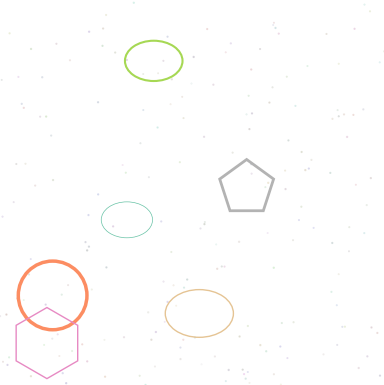[{"shape": "oval", "thickness": 0.5, "radius": 0.33, "center": [0.33, 0.429]}, {"shape": "circle", "thickness": 2.5, "radius": 0.45, "center": [0.137, 0.233]}, {"shape": "hexagon", "thickness": 1, "radius": 0.46, "center": [0.122, 0.109]}, {"shape": "oval", "thickness": 1.5, "radius": 0.37, "center": [0.399, 0.842]}, {"shape": "oval", "thickness": 1, "radius": 0.44, "center": [0.518, 0.186]}, {"shape": "pentagon", "thickness": 2, "radius": 0.37, "center": [0.641, 0.512]}]